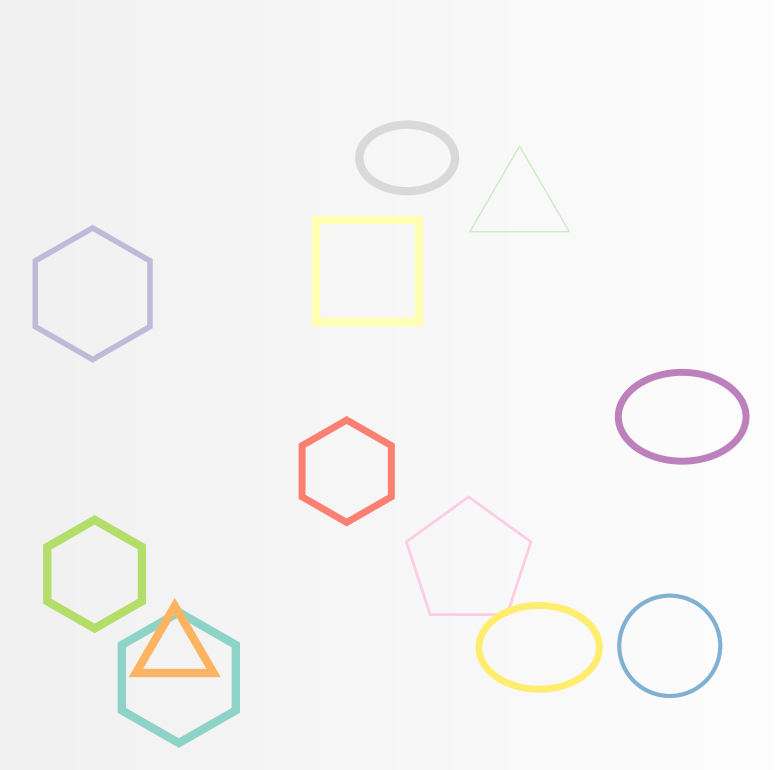[{"shape": "hexagon", "thickness": 3, "radius": 0.42, "center": [0.231, 0.12]}, {"shape": "square", "thickness": 3, "radius": 0.33, "center": [0.474, 0.648]}, {"shape": "hexagon", "thickness": 2, "radius": 0.43, "center": [0.12, 0.619]}, {"shape": "hexagon", "thickness": 2.5, "radius": 0.33, "center": [0.447, 0.388]}, {"shape": "circle", "thickness": 1.5, "radius": 0.33, "center": [0.864, 0.161]}, {"shape": "triangle", "thickness": 3, "radius": 0.29, "center": [0.225, 0.155]}, {"shape": "hexagon", "thickness": 3, "radius": 0.35, "center": [0.122, 0.254]}, {"shape": "pentagon", "thickness": 1, "radius": 0.42, "center": [0.605, 0.27]}, {"shape": "oval", "thickness": 3, "radius": 0.31, "center": [0.525, 0.795]}, {"shape": "oval", "thickness": 2.5, "radius": 0.41, "center": [0.88, 0.459]}, {"shape": "triangle", "thickness": 0.5, "radius": 0.37, "center": [0.67, 0.736]}, {"shape": "oval", "thickness": 2.5, "radius": 0.39, "center": [0.696, 0.159]}]